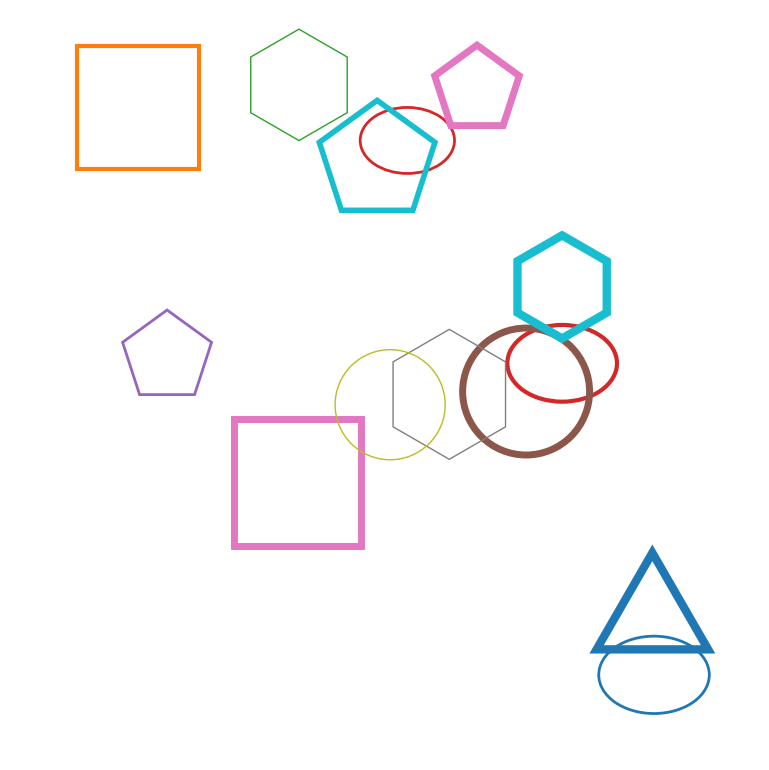[{"shape": "oval", "thickness": 1, "radius": 0.36, "center": [0.849, 0.124]}, {"shape": "triangle", "thickness": 3, "radius": 0.42, "center": [0.847, 0.198]}, {"shape": "square", "thickness": 1.5, "radius": 0.4, "center": [0.179, 0.86]}, {"shape": "hexagon", "thickness": 0.5, "radius": 0.36, "center": [0.388, 0.89]}, {"shape": "oval", "thickness": 1.5, "radius": 0.36, "center": [0.73, 0.528]}, {"shape": "oval", "thickness": 1, "radius": 0.31, "center": [0.529, 0.818]}, {"shape": "pentagon", "thickness": 1, "radius": 0.3, "center": [0.217, 0.537]}, {"shape": "circle", "thickness": 2.5, "radius": 0.41, "center": [0.683, 0.491]}, {"shape": "square", "thickness": 2.5, "radius": 0.41, "center": [0.386, 0.373]}, {"shape": "pentagon", "thickness": 2.5, "radius": 0.29, "center": [0.619, 0.884]}, {"shape": "hexagon", "thickness": 0.5, "radius": 0.42, "center": [0.584, 0.488]}, {"shape": "circle", "thickness": 0.5, "radius": 0.36, "center": [0.507, 0.474]}, {"shape": "pentagon", "thickness": 2, "radius": 0.39, "center": [0.49, 0.791]}, {"shape": "hexagon", "thickness": 3, "radius": 0.33, "center": [0.73, 0.627]}]